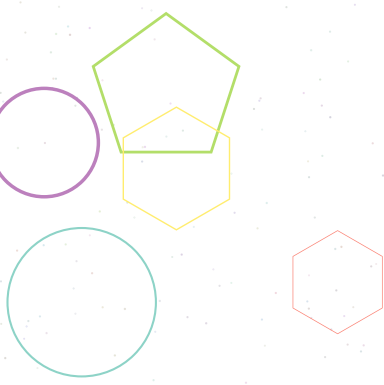[{"shape": "circle", "thickness": 1.5, "radius": 0.96, "center": [0.212, 0.215]}, {"shape": "hexagon", "thickness": 0.5, "radius": 0.67, "center": [0.877, 0.267]}, {"shape": "pentagon", "thickness": 2, "radius": 0.99, "center": [0.431, 0.766]}, {"shape": "circle", "thickness": 2.5, "radius": 0.7, "center": [0.115, 0.63]}, {"shape": "hexagon", "thickness": 1, "radius": 0.8, "center": [0.458, 0.562]}]